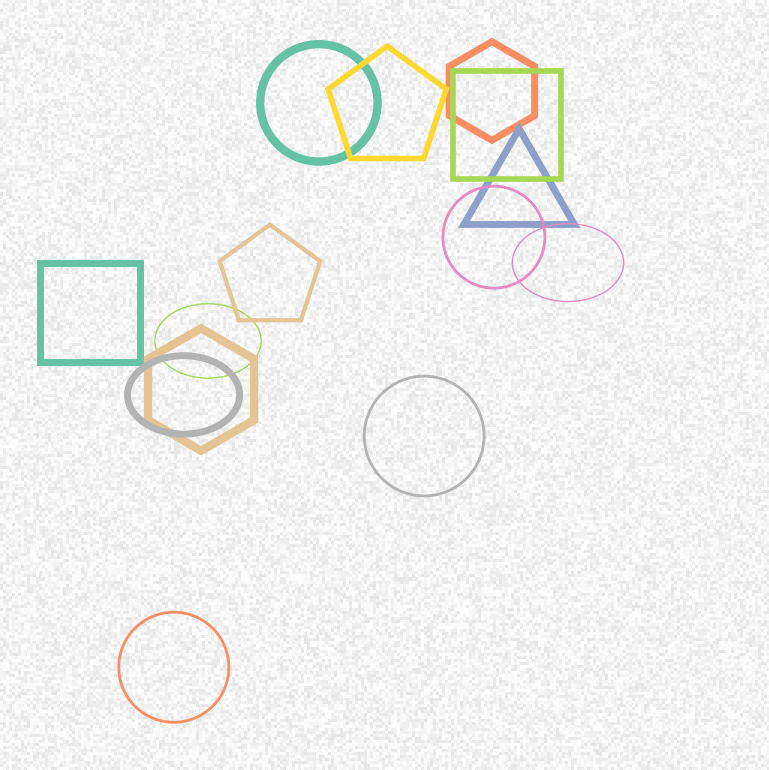[{"shape": "square", "thickness": 2.5, "radius": 0.32, "center": [0.117, 0.594]}, {"shape": "circle", "thickness": 3, "radius": 0.38, "center": [0.414, 0.866]}, {"shape": "hexagon", "thickness": 2.5, "radius": 0.32, "center": [0.639, 0.882]}, {"shape": "circle", "thickness": 1, "radius": 0.36, "center": [0.226, 0.133]}, {"shape": "triangle", "thickness": 2.5, "radius": 0.41, "center": [0.674, 0.75]}, {"shape": "oval", "thickness": 0.5, "radius": 0.36, "center": [0.738, 0.659]}, {"shape": "circle", "thickness": 1, "radius": 0.33, "center": [0.641, 0.692]}, {"shape": "oval", "thickness": 0.5, "radius": 0.35, "center": [0.27, 0.557]}, {"shape": "square", "thickness": 2, "radius": 0.35, "center": [0.658, 0.838]}, {"shape": "pentagon", "thickness": 2, "radius": 0.4, "center": [0.503, 0.859]}, {"shape": "hexagon", "thickness": 3, "radius": 0.4, "center": [0.261, 0.494]}, {"shape": "pentagon", "thickness": 1.5, "radius": 0.34, "center": [0.351, 0.64]}, {"shape": "circle", "thickness": 1, "radius": 0.39, "center": [0.551, 0.434]}, {"shape": "oval", "thickness": 2.5, "radius": 0.36, "center": [0.238, 0.487]}]